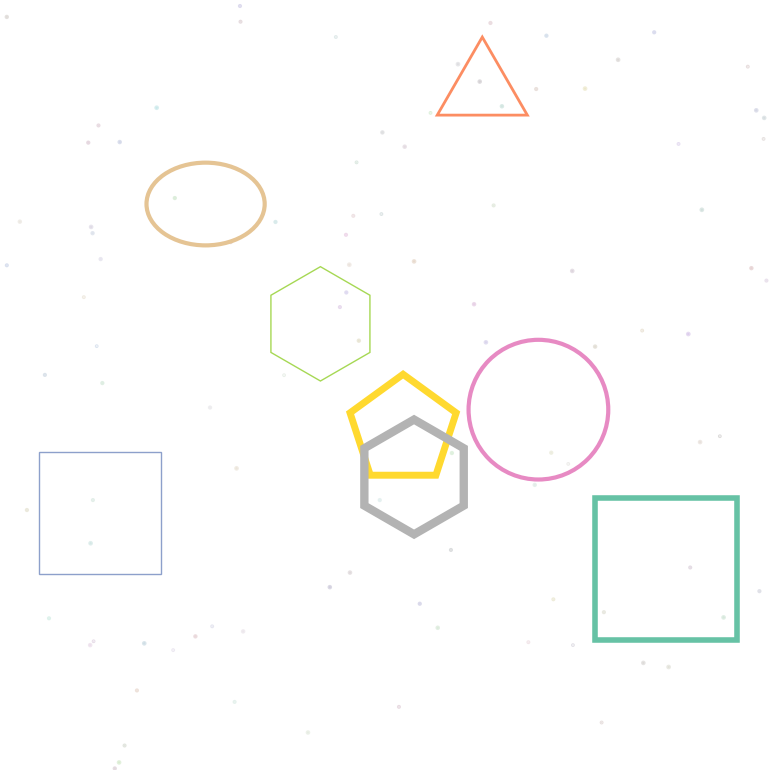[{"shape": "square", "thickness": 2, "radius": 0.46, "center": [0.865, 0.261]}, {"shape": "triangle", "thickness": 1, "radius": 0.34, "center": [0.626, 0.884]}, {"shape": "square", "thickness": 0.5, "radius": 0.4, "center": [0.129, 0.333]}, {"shape": "circle", "thickness": 1.5, "radius": 0.45, "center": [0.699, 0.468]}, {"shape": "hexagon", "thickness": 0.5, "radius": 0.37, "center": [0.416, 0.579]}, {"shape": "pentagon", "thickness": 2.5, "radius": 0.36, "center": [0.523, 0.441]}, {"shape": "oval", "thickness": 1.5, "radius": 0.38, "center": [0.267, 0.735]}, {"shape": "hexagon", "thickness": 3, "radius": 0.37, "center": [0.538, 0.381]}]